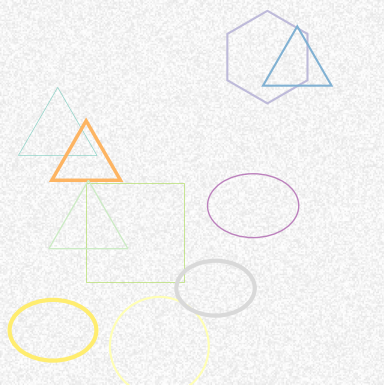[{"shape": "triangle", "thickness": 0.5, "radius": 0.59, "center": [0.15, 0.655]}, {"shape": "circle", "thickness": 1.5, "radius": 0.64, "center": [0.414, 0.1]}, {"shape": "hexagon", "thickness": 1.5, "radius": 0.6, "center": [0.695, 0.852]}, {"shape": "triangle", "thickness": 1.5, "radius": 0.51, "center": [0.772, 0.829]}, {"shape": "triangle", "thickness": 2.5, "radius": 0.51, "center": [0.224, 0.583]}, {"shape": "square", "thickness": 0.5, "radius": 0.64, "center": [0.351, 0.396]}, {"shape": "oval", "thickness": 3, "radius": 0.51, "center": [0.56, 0.252]}, {"shape": "oval", "thickness": 1, "radius": 0.59, "center": [0.658, 0.466]}, {"shape": "triangle", "thickness": 1, "radius": 0.59, "center": [0.23, 0.413]}, {"shape": "oval", "thickness": 3, "radius": 0.56, "center": [0.138, 0.142]}]